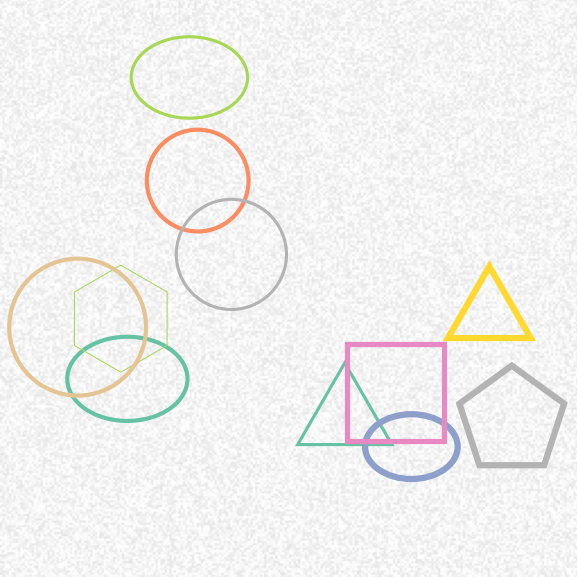[{"shape": "triangle", "thickness": 1.5, "radius": 0.47, "center": [0.597, 0.276]}, {"shape": "oval", "thickness": 2, "radius": 0.52, "center": [0.221, 0.343]}, {"shape": "circle", "thickness": 2, "radius": 0.44, "center": [0.342, 0.686]}, {"shape": "oval", "thickness": 3, "radius": 0.4, "center": [0.712, 0.226]}, {"shape": "square", "thickness": 2.5, "radius": 0.42, "center": [0.684, 0.319]}, {"shape": "oval", "thickness": 1.5, "radius": 0.5, "center": [0.328, 0.865]}, {"shape": "hexagon", "thickness": 0.5, "radius": 0.46, "center": [0.209, 0.447]}, {"shape": "triangle", "thickness": 3, "radius": 0.41, "center": [0.847, 0.455]}, {"shape": "circle", "thickness": 2, "radius": 0.59, "center": [0.134, 0.433]}, {"shape": "pentagon", "thickness": 3, "radius": 0.48, "center": [0.886, 0.271]}, {"shape": "circle", "thickness": 1.5, "radius": 0.48, "center": [0.401, 0.559]}]